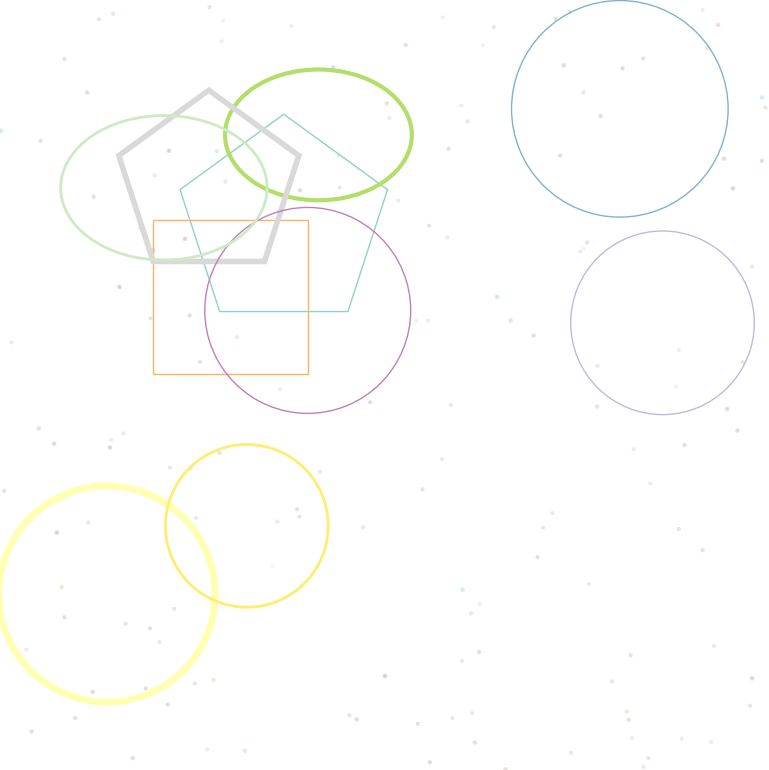[{"shape": "pentagon", "thickness": 0.5, "radius": 0.71, "center": [0.369, 0.71]}, {"shape": "circle", "thickness": 2.5, "radius": 0.7, "center": [0.139, 0.229]}, {"shape": "circle", "thickness": 0.5, "radius": 0.6, "center": [0.86, 0.581]}, {"shape": "circle", "thickness": 0.5, "radius": 0.7, "center": [0.805, 0.859]}, {"shape": "square", "thickness": 0.5, "radius": 0.5, "center": [0.299, 0.614]}, {"shape": "oval", "thickness": 1.5, "radius": 0.61, "center": [0.414, 0.825]}, {"shape": "pentagon", "thickness": 2, "radius": 0.61, "center": [0.271, 0.76]}, {"shape": "circle", "thickness": 0.5, "radius": 0.67, "center": [0.4, 0.597]}, {"shape": "oval", "thickness": 1, "radius": 0.67, "center": [0.213, 0.756]}, {"shape": "circle", "thickness": 1, "radius": 0.53, "center": [0.321, 0.317]}]